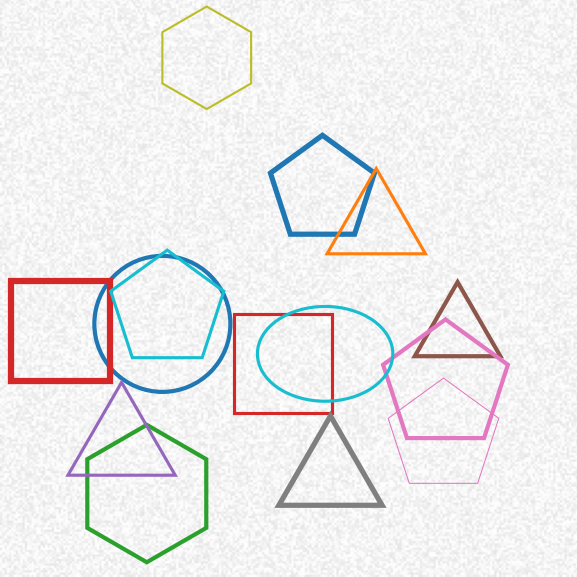[{"shape": "circle", "thickness": 2, "radius": 0.59, "center": [0.281, 0.438]}, {"shape": "pentagon", "thickness": 2.5, "radius": 0.47, "center": [0.558, 0.67]}, {"shape": "triangle", "thickness": 1.5, "radius": 0.49, "center": [0.652, 0.609]}, {"shape": "hexagon", "thickness": 2, "radius": 0.59, "center": [0.254, 0.145]}, {"shape": "square", "thickness": 3, "radius": 0.43, "center": [0.105, 0.426]}, {"shape": "square", "thickness": 1.5, "radius": 0.43, "center": [0.49, 0.37]}, {"shape": "triangle", "thickness": 1.5, "radius": 0.54, "center": [0.211, 0.23]}, {"shape": "triangle", "thickness": 2, "radius": 0.43, "center": [0.792, 0.425]}, {"shape": "pentagon", "thickness": 0.5, "radius": 0.5, "center": [0.768, 0.244]}, {"shape": "pentagon", "thickness": 2, "radius": 0.57, "center": [0.771, 0.332]}, {"shape": "triangle", "thickness": 2.5, "radius": 0.52, "center": [0.572, 0.176]}, {"shape": "hexagon", "thickness": 1, "radius": 0.44, "center": [0.358, 0.899]}, {"shape": "pentagon", "thickness": 1.5, "radius": 0.51, "center": [0.29, 0.463]}, {"shape": "oval", "thickness": 1.5, "radius": 0.59, "center": [0.563, 0.386]}]